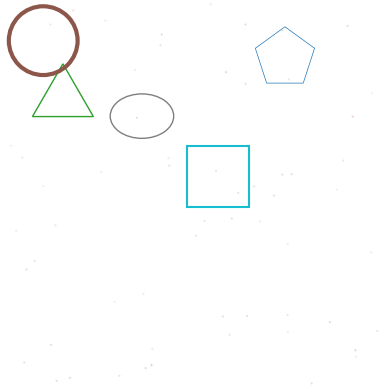[{"shape": "pentagon", "thickness": 0.5, "radius": 0.4, "center": [0.74, 0.85]}, {"shape": "triangle", "thickness": 1, "radius": 0.46, "center": [0.163, 0.743]}, {"shape": "circle", "thickness": 3, "radius": 0.45, "center": [0.112, 0.894]}, {"shape": "oval", "thickness": 1, "radius": 0.41, "center": [0.369, 0.698]}, {"shape": "square", "thickness": 1.5, "radius": 0.4, "center": [0.566, 0.541]}]